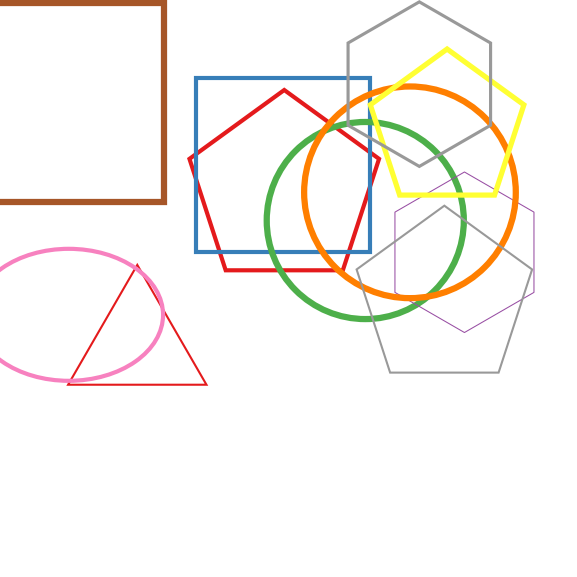[{"shape": "triangle", "thickness": 1, "radius": 0.69, "center": [0.238, 0.402]}, {"shape": "pentagon", "thickness": 2, "radius": 0.86, "center": [0.492, 0.671]}, {"shape": "square", "thickness": 2, "radius": 0.75, "center": [0.49, 0.714]}, {"shape": "circle", "thickness": 3, "radius": 0.85, "center": [0.633, 0.617]}, {"shape": "hexagon", "thickness": 0.5, "radius": 0.69, "center": [0.804, 0.562]}, {"shape": "circle", "thickness": 3, "radius": 0.92, "center": [0.71, 0.666]}, {"shape": "pentagon", "thickness": 2.5, "radius": 0.7, "center": [0.774, 0.774]}, {"shape": "square", "thickness": 3, "radius": 0.86, "center": [0.112, 0.822]}, {"shape": "oval", "thickness": 2, "radius": 0.82, "center": [0.119, 0.454]}, {"shape": "hexagon", "thickness": 1.5, "radius": 0.71, "center": [0.726, 0.853]}, {"shape": "pentagon", "thickness": 1, "radius": 0.8, "center": [0.769, 0.483]}]